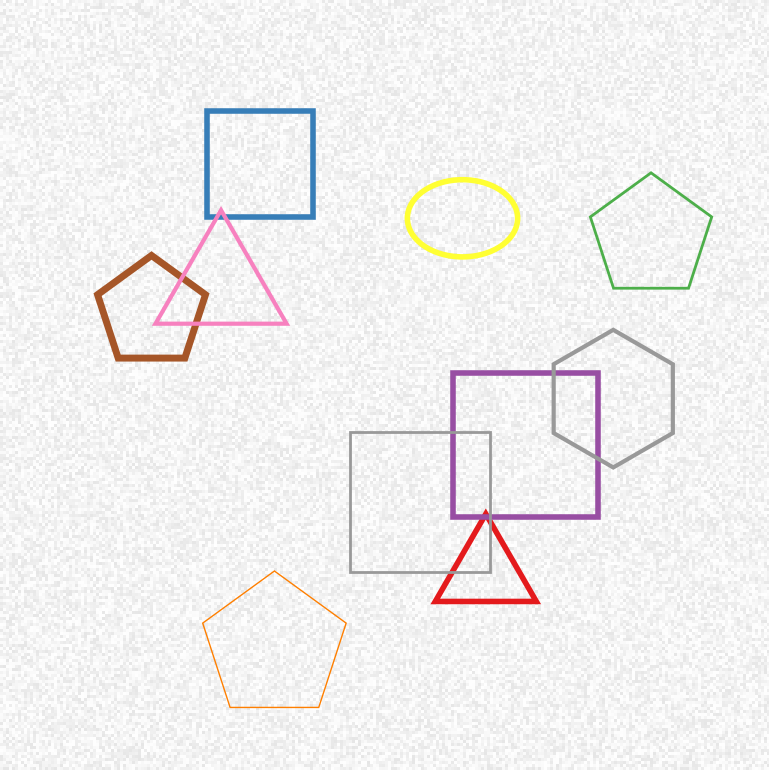[{"shape": "triangle", "thickness": 2, "radius": 0.38, "center": [0.631, 0.257]}, {"shape": "square", "thickness": 2, "radius": 0.35, "center": [0.338, 0.787]}, {"shape": "pentagon", "thickness": 1, "radius": 0.41, "center": [0.845, 0.693]}, {"shape": "square", "thickness": 2, "radius": 0.47, "center": [0.683, 0.422]}, {"shape": "pentagon", "thickness": 0.5, "radius": 0.49, "center": [0.356, 0.16]}, {"shape": "oval", "thickness": 2, "radius": 0.36, "center": [0.601, 0.717]}, {"shape": "pentagon", "thickness": 2.5, "radius": 0.37, "center": [0.197, 0.595]}, {"shape": "triangle", "thickness": 1.5, "radius": 0.49, "center": [0.287, 0.629]}, {"shape": "square", "thickness": 1, "radius": 0.46, "center": [0.545, 0.348]}, {"shape": "hexagon", "thickness": 1.5, "radius": 0.45, "center": [0.796, 0.482]}]